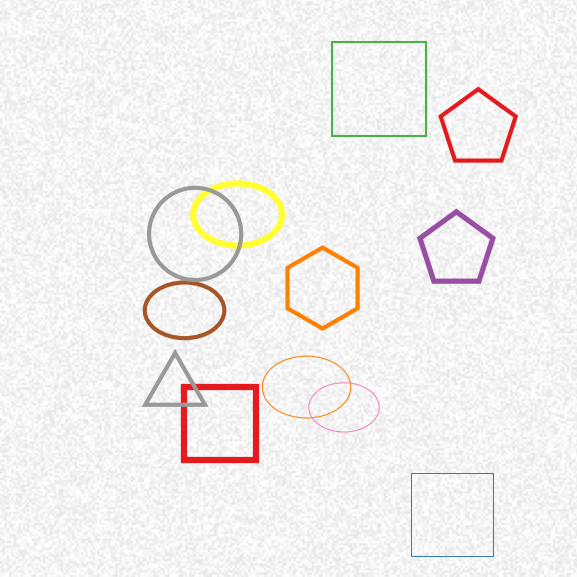[{"shape": "pentagon", "thickness": 2, "radius": 0.34, "center": [0.828, 0.776]}, {"shape": "square", "thickness": 3, "radius": 0.31, "center": [0.38, 0.266]}, {"shape": "square", "thickness": 0.5, "radius": 0.36, "center": [0.782, 0.109]}, {"shape": "square", "thickness": 1, "radius": 0.41, "center": [0.656, 0.845]}, {"shape": "pentagon", "thickness": 2.5, "radius": 0.33, "center": [0.79, 0.566]}, {"shape": "hexagon", "thickness": 2, "radius": 0.35, "center": [0.559, 0.5]}, {"shape": "oval", "thickness": 0.5, "radius": 0.38, "center": [0.531, 0.329]}, {"shape": "oval", "thickness": 3, "radius": 0.38, "center": [0.412, 0.628]}, {"shape": "oval", "thickness": 2, "radius": 0.34, "center": [0.32, 0.462]}, {"shape": "oval", "thickness": 0.5, "radius": 0.3, "center": [0.596, 0.294]}, {"shape": "circle", "thickness": 2, "radius": 0.4, "center": [0.338, 0.594]}, {"shape": "triangle", "thickness": 2, "radius": 0.3, "center": [0.303, 0.328]}]